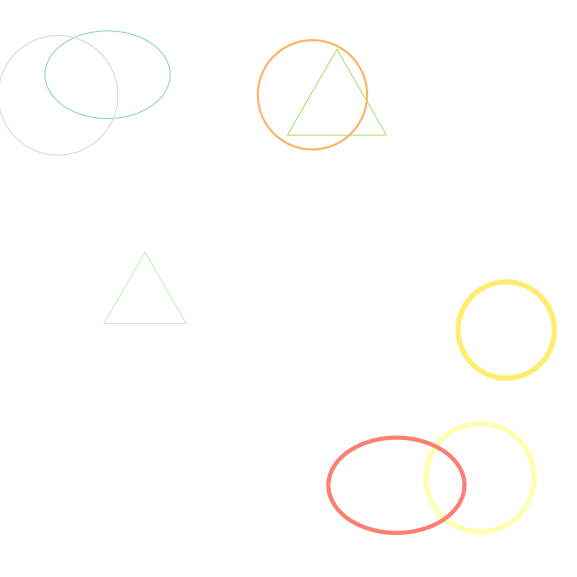[{"shape": "oval", "thickness": 0.5, "radius": 0.54, "center": [0.186, 0.87]}, {"shape": "circle", "thickness": 2.5, "radius": 0.47, "center": [0.831, 0.172]}, {"shape": "oval", "thickness": 2, "radius": 0.59, "center": [0.686, 0.159]}, {"shape": "circle", "thickness": 1, "radius": 0.47, "center": [0.541, 0.835]}, {"shape": "triangle", "thickness": 0.5, "radius": 0.5, "center": [0.583, 0.815]}, {"shape": "circle", "thickness": 0.5, "radius": 0.52, "center": [0.101, 0.834]}, {"shape": "triangle", "thickness": 0.5, "radius": 0.41, "center": [0.251, 0.48]}, {"shape": "circle", "thickness": 2.5, "radius": 0.42, "center": [0.877, 0.428]}]